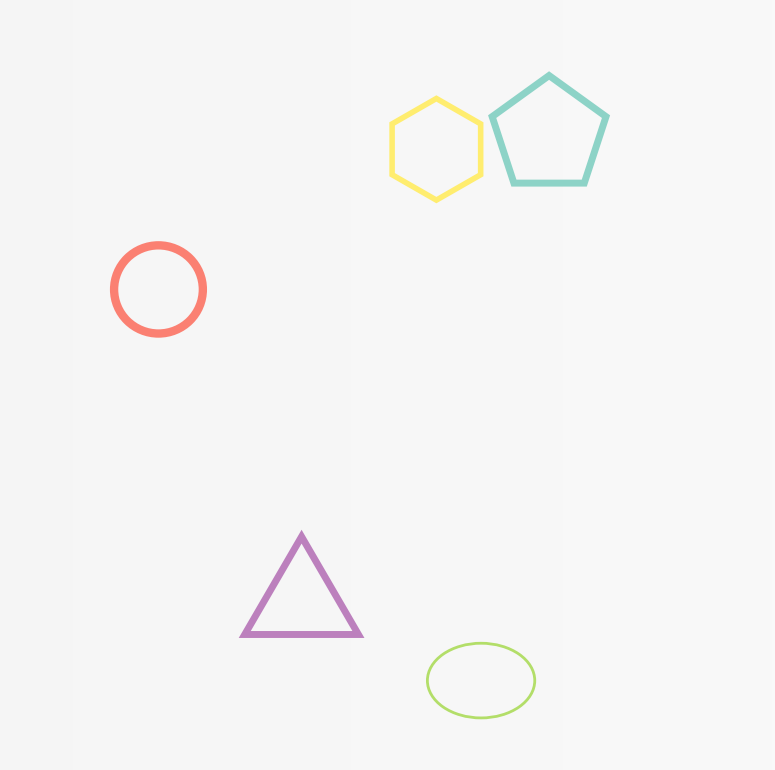[{"shape": "pentagon", "thickness": 2.5, "radius": 0.39, "center": [0.709, 0.825]}, {"shape": "circle", "thickness": 3, "radius": 0.29, "center": [0.204, 0.624]}, {"shape": "oval", "thickness": 1, "radius": 0.35, "center": [0.621, 0.116]}, {"shape": "triangle", "thickness": 2.5, "radius": 0.42, "center": [0.389, 0.218]}, {"shape": "hexagon", "thickness": 2, "radius": 0.33, "center": [0.563, 0.806]}]